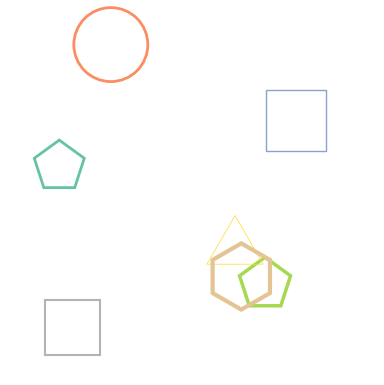[{"shape": "pentagon", "thickness": 2, "radius": 0.34, "center": [0.154, 0.568]}, {"shape": "circle", "thickness": 2, "radius": 0.48, "center": [0.288, 0.884]}, {"shape": "square", "thickness": 1, "radius": 0.39, "center": [0.769, 0.686]}, {"shape": "pentagon", "thickness": 2.5, "radius": 0.35, "center": [0.688, 0.262]}, {"shape": "triangle", "thickness": 0.5, "radius": 0.42, "center": [0.61, 0.356]}, {"shape": "hexagon", "thickness": 3, "radius": 0.43, "center": [0.627, 0.282]}, {"shape": "square", "thickness": 1.5, "radius": 0.36, "center": [0.188, 0.149]}]